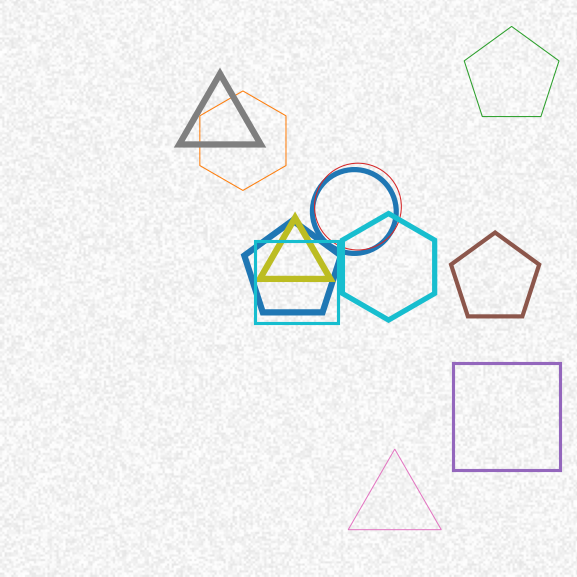[{"shape": "pentagon", "thickness": 3, "radius": 0.44, "center": [0.507, 0.529]}, {"shape": "circle", "thickness": 2.5, "radius": 0.36, "center": [0.614, 0.633]}, {"shape": "hexagon", "thickness": 0.5, "radius": 0.43, "center": [0.421, 0.756]}, {"shape": "pentagon", "thickness": 0.5, "radius": 0.43, "center": [0.886, 0.867]}, {"shape": "circle", "thickness": 0.5, "radius": 0.38, "center": [0.62, 0.641]}, {"shape": "square", "thickness": 1.5, "radius": 0.46, "center": [0.878, 0.278]}, {"shape": "pentagon", "thickness": 2, "radius": 0.4, "center": [0.857, 0.516]}, {"shape": "triangle", "thickness": 0.5, "radius": 0.47, "center": [0.684, 0.128]}, {"shape": "triangle", "thickness": 3, "radius": 0.41, "center": [0.381, 0.79]}, {"shape": "triangle", "thickness": 3, "radius": 0.35, "center": [0.511, 0.551]}, {"shape": "hexagon", "thickness": 2.5, "radius": 0.46, "center": [0.673, 0.537]}, {"shape": "square", "thickness": 1.5, "radius": 0.36, "center": [0.513, 0.511]}]